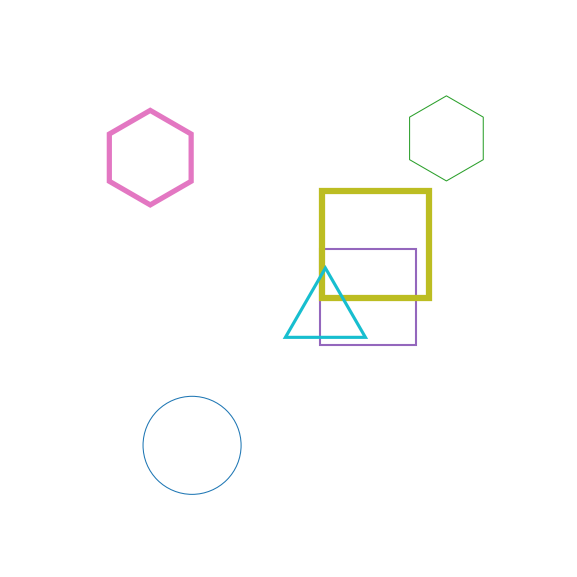[{"shape": "circle", "thickness": 0.5, "radius": 0.42, "center": [0.333, 0.228]}, {"shape": "hexagon", "thickness": 0.5, "radius": 0.37, "center": [0.773, 0.759]}, {"shape": "square", "thickness": 1, "radius": 0.41, "center": [0.638, 0.485]}, {"shape": "hexagon", "thickness": 2.5, "radius": 0.41, "center": [0.26, 0.726]}, {"shape": "square", "thickness": 3, "radius": 0.46, "center": [0.65, 0.575]}, {"shape": "triangle", "thickness": 1.5, "radius": 0.4, "center": [0.563, 0.455]}]